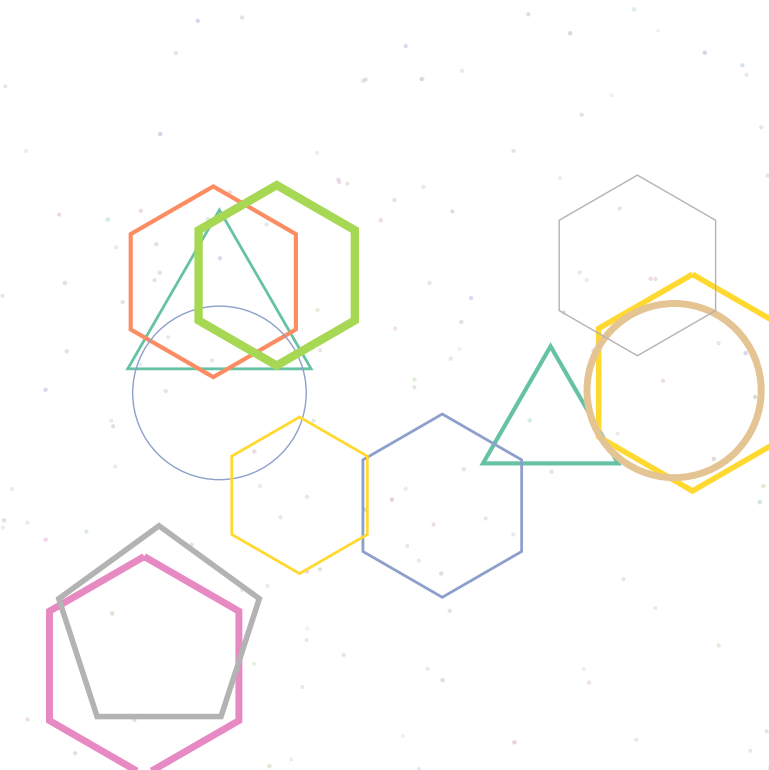[{"shape": "triangle", "thickness": 1.5, "radius": 0.51, "center": [0.715, 0.449]}, {"shape": "triangle", "thickness": 1, "radius": 0.69, "center": [0.285, 0.59]}, {"shape": "hexagon", "thickness": 1.5, "radius": 0.62, "center": [0.277, 0.634]}, {"shape": "circle", "thickness": 0.5, "radius": 0.56, "center": [0.285, 0.49]}, {"shape": "hexagon", "thickness": 1, "radius": 0.59, "center": [0.574, 0.343]}, {"shape": "hexagon", "thickness": 2.5, "radius": 0.71, "center": [0.187, 0.135]}, {"shape": "hexagon", "thickness": 3, "radius": 0.59, "center": [0.359, 0.642]}, {"shape": "hexagon", "thickness": 1, "radius": 0.51, "center": [0.389, 0.357]}, {"shape": "hexagon", "thickness": 2, "radius": 0.7, "center": [0.899, 0.503]}, {"shape": "circle", "thickness": 2.5, "radius": 0.57, "center": [0.875, 0.493]}, {"shape": "pentagon", "thickness": 2, "radius": 0.68, "center": [0.207, 0.18]}, {"shape": "hexagon", "thickness": 0.5, "radius": 0.59, "center": [0.828, 0.655]}]